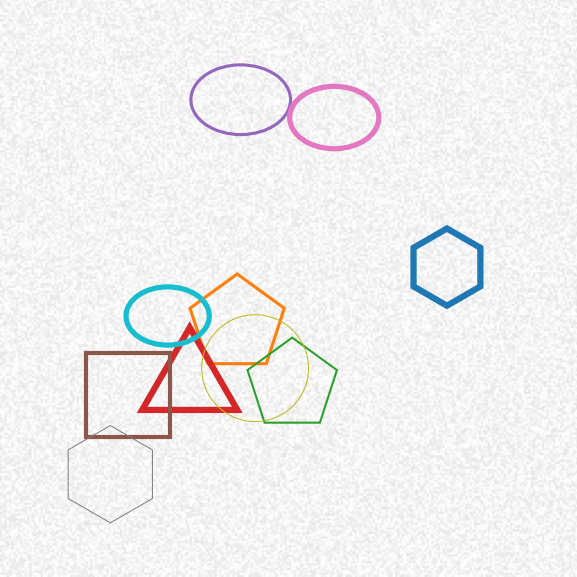[{"shape": "hexagon", "thickness": 3, "radius": 0.33, "center": [0.774, 0.537]}, {"shape": "pentagon", "thickness": 1.5, "radius": 0.43, "center": [0.411, 0.439]}, {"shape": "pentagon", "thickness": 1, "radius": 0.41, "center": [0.506, 0.333]}, {"shape": "triangle", "thickness": 3, "radius": 0.48, "center": [0.329, 0.337]}, {"shape": "oval", "thickness": 1.5, "radius": 0.43, "center": [0.417, 0.826]}, {"shape": "square", "thickness": 2, "radius": 0.36, "center": [0.221, 0.316]}, {"shape": "oval", "thickness": 2.5, "radius": 0.39, "center": [0.579, 0.796]}, {"shape": "hexagon", "thickness": 0.5, "radius": 0.42, "center": [0.191, 0.178]}, {"shape": "circle", "thickness": 0.5, "radius": 0.46, "center": [0.442, 0.362]}, {"shape": "oval", "thickness": 2.5, "radius": 0.36, "center": [0.29, 0.452]}]